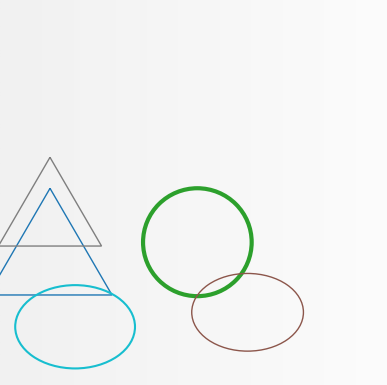[{"shape": "triangle", "thickness": 1, "radius": 0.92, "center": [0.129, 0.326]}, {"shape": "circle", "thickness": 3, "radius": 0.7, "center": [0.509, 0.371]}, {"shape": "oval", "thickness": 1, "radius": 0.72, "center": [0.639, 0.189]}, {"shape": "triangle", "thickness": 1, "radius": 0.77, "center": [0.129, 0.438]}, {"shape": "oval", "thickness": 1.5, "radius": 0.77, "center": [0.194, 0.151]}]